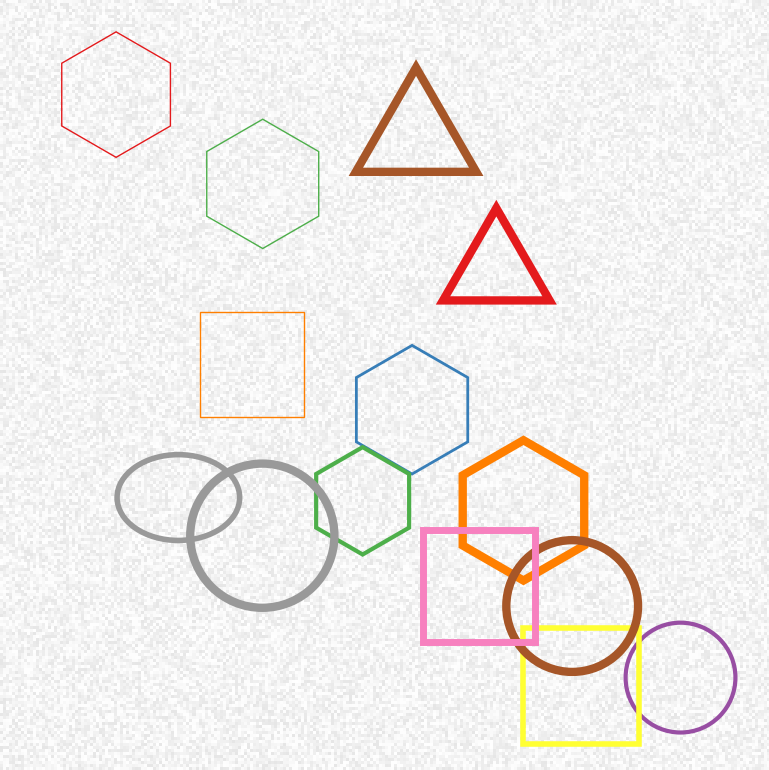[{"shape": "triangle", "thickness": 3, "radius": 0.4, "center": [0.645, 0.65]}, {"shape": "hexagon", "thickness": 0.5, "radius": 0.41, "center": [0.151, 0.877]}, {"shape": "hexagon", "thickness": 1, "radius": 0.42, "center": [0.535, 0.468]}, {"shape": "hexagon", "thickness": 1.5, "radius": 0.35, "center": [0.471, 0.35]}, {"shape": "hexagon", "thickness": 0.5, "radius": 0.42, "center": [0.341, 0.761]}, {"shape": "circle", "thickness": 1.5, "radius": 0.36, "center": [0.884, 0.12]}, {"shape": "hexagon", "thickness": 3, "radius": 0.46, "center": [0.68, 0.337]}, {"shape": "square", "thickness": 0.5, "radius": 0.34, "center": [0.327, 0.527]}, {"shape": "square", "thickness": 2, "radius": 0.38, "center": [0.755, 0.109]}, {"shape": "triangle", "thickness": 3, "radius": 0.45, "center": [0.54, 0.822]}, {"shape": "circle", "thickness": 3, "radius": 0.43, "center": [0.743, 0.213]}, {"shape": "square", "thickness": 2.5, "radius": 0.36, "center": [0.622, 0.239]}, {"shape": "oval", "thickness": 2, "radius": 0.4, "center": [0.232, 0.354]}, {"shape": "circle", "thickness": 3, "radius": 0.47, "center": [0.341, 0.304]}]